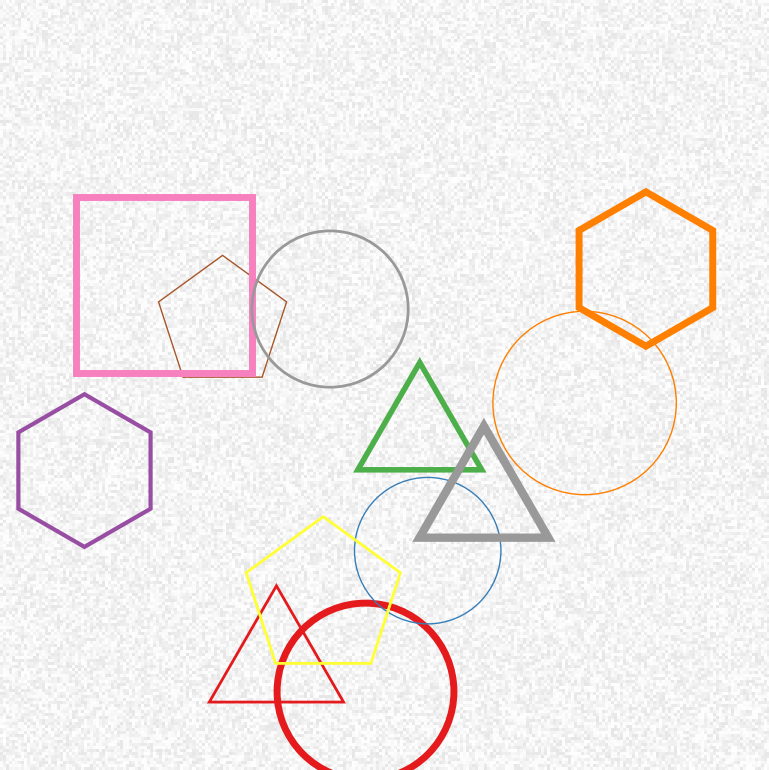[{"shape": "circle", "thickness": 2.5, "radius": 0.57, "center": [0.475, 0.102]}, {"shape": "triangle", "thickness": 1, "radius": 0.5, "center": [0.359, 0.139]}, {"shape": "circle", "thickness": 0.5, "radius": 0.48, "center": [0.555, 0.285]}, {"shape": "triangle", "thickness": 2, "radius": 0.46, "center": [0.545, 0.436]}, {"shape": "hexagon", "thickness": 1.5, "radius": 0.5, "center": [0.11, 0.389]}, {"shape": "hexagon", "thickness": 2.5, "radius": 0.5, "center": [0.839, 0.651]}, {"shape": "circle", "thickness": 0.5, "radius": 0.6, "center": [0.759, 0.477]}, {"shape": "pentagon", "thickness": 1, "radius": 0.53, "center": [0.42, 0.224]}, {"shape": "pentagon", "thickness": 0.5, "radius": 0.44, "center": [0.289, 0.581]}, {"shape": "square", "thickness": 2.5, "radius": 0.57, "center": [0.213, 0.629]}, {"shape": "circle", "thickness": 1, "radius": 0.51, "center": [0.429, 0.599]}, {"shape": "triangle", "thickness": 3, "radius": 0.48, "center": [0.628, 0.35]}]